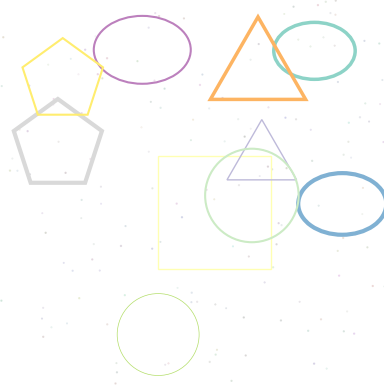[{"shape": "oval", "thickness": 2.5, "radius": 0.53, "center": [0.817, 0.868]}, {"shape": "square", "thickness": 1, "radius": 0.73, "center": [0.557, 0.449]}, {"shape": "triangle", "thickness": 1, "radius": 0.52, "center": [0.68, 0.585]}, {"shape": "oval", "thickness": 3, "radius": 0.57, "center": [0.889, 0.47]}, {"shape": "triangle", "thickness": 2.5, "radius": 0.71, "center": [0.67, 0.813]}, {"shape": "circle", "thickness": 0.5, "radius": 0.53, "center": [0.411, 0.131]}, {"shape": "pentagon", "thickness": 3, "radius": 0.6, "center": [0.15, 0.623]}, {"shape": "oval", "thickness": 1.5, "radius": 0.63, "center": [0.37, 0.871]}, {"shape": "circle", "thickness": 1.5, "radius": 0.61, "center": [0.654, 0.492]}, {"shape": "pentagon", "thickness": 1.5, "radius": 0.55, "center": [0.163, 0.791]}]